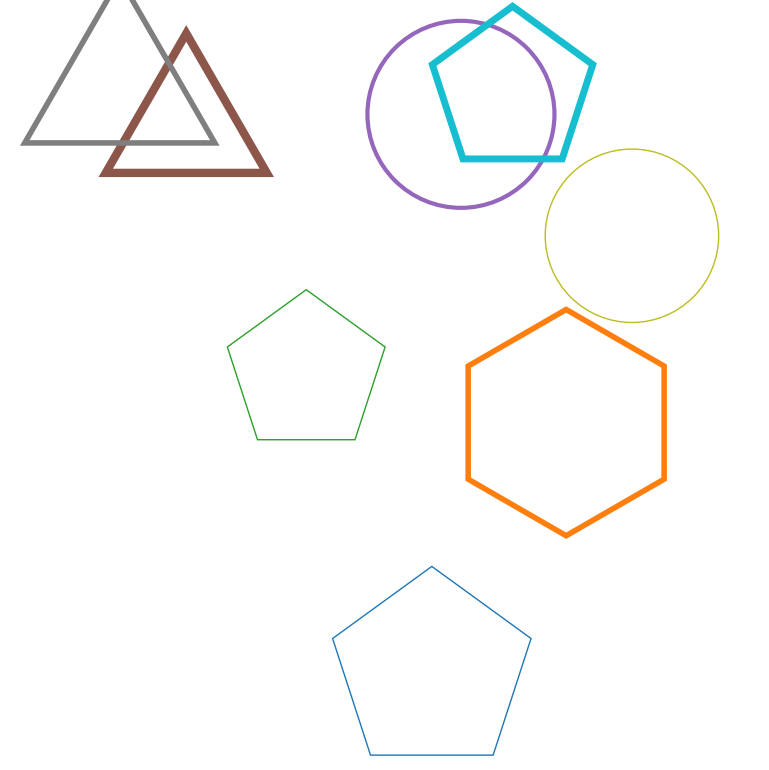[{"shape": "pentagon", "thickness": 0.5, "radius": 0.68, "center": [0.561, 0.129]}, {"shape": "hexagon", "thickness": 2, "radius": 0.73, "center": [0.735, 0.451]}, {"shape": "pentagon", "thickness": 0.5, "radius": 0.54, "center": [0.398, 0.516]}, {"shape": "circle", "thickness": 1.5, "radius": 0.61, "center": [0.599, 0.852]}, {"shape": "triangle", "thickness": 3, "radius": 0.6, "center": [0.242, 0.836]}, {"shape": "triangle", "thickness": 2, "radius": 0.71, "center": [0.156, 0.886]}, {"shape": "circle", "thickness": 0.5, "radius": 0.56, "center": [0.821, 0.694]}, {"shape": "pentagon", "thickness": 2.5, "radius": 0.55, "center": [0.666, 0.882]}]